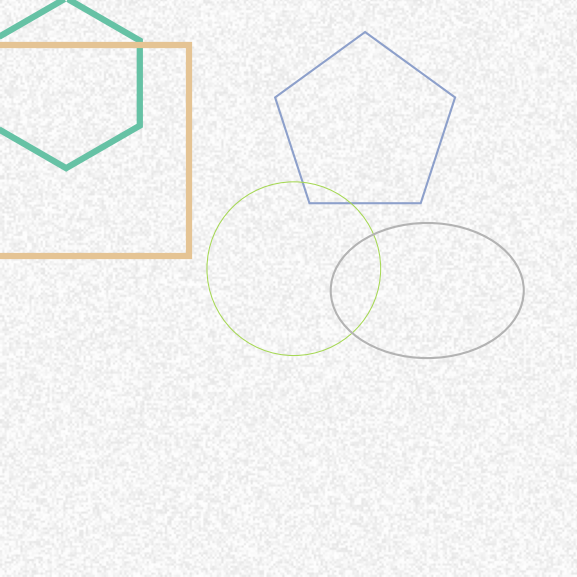[{"shape": "hexagon", "thickness": 3, "radius": 0.74, "center": [0.115, 0.855]}, {"shape": "pentagon", "thickness": 1, "radius": 0.82, "center": [0.632, 0.78]}, {"shape": "circle", "thickness": 0.5, "radius": 0.75, "center": [0.509, 0.534]}, {"shape": "square", "thickness": 3, "radius": 0.91, "center": [0.145, 0.739]}, {"shape": "oval", "thickness": 1, "radius": 0.84, "center": [0.74, 0.496]}]